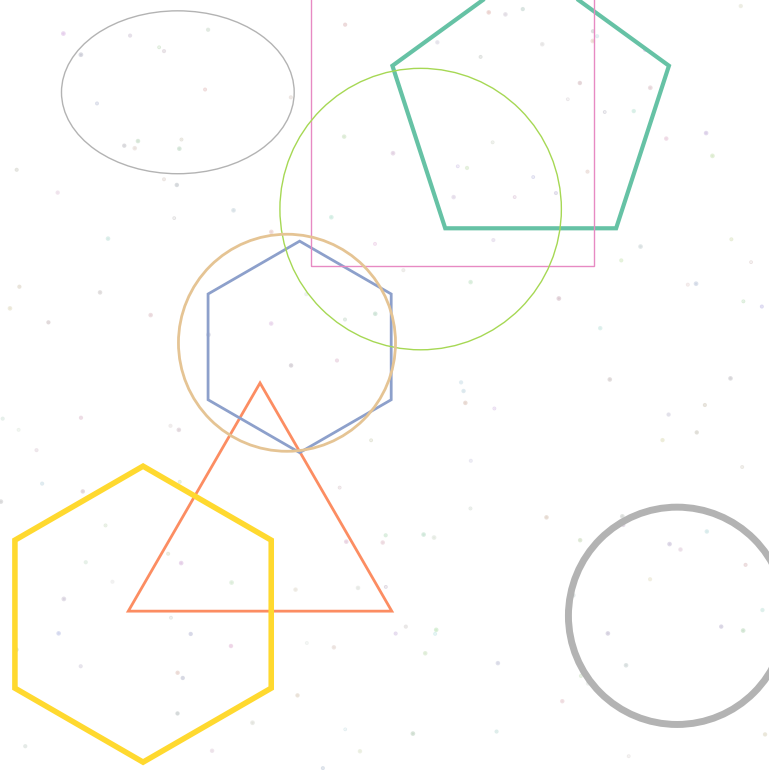[{"shape": "pentagon", "thickness": 1.5, "radius": 0.94, "center": [0.689, 0.856]}, {"shape": "triangle", "thickness": 1, "radius": 0.99, "center": [0.338, 0.305]}, {"shape": "hexagon", "thickness": 1, "radius": 0.69, "center": [0.389, 0.55]}, {"shape": "square", "thickness": 0.5, "radius": 0.92, "center": [0.587, 0.838]}, {"shape": "circle", "thickness": 0.5, "radius": 0.91, "center": [0.546, 0.728]}, {"shape": "hexagon", "thickness": 2, "radius": 0.96, "center": [0.186, 0.202]}, {"shape": "circle", "thickness": 1, "radius": 0.7, "center": [0.373, 0.555]}, {"shape": "oval", "thickness": 0.5, "radius": 0.76, "center": [0.231, 0.88]}, {"shape": "circle", "thickness": 2.5, "radius": 0.71, "center": [0.879, 0.2]}]